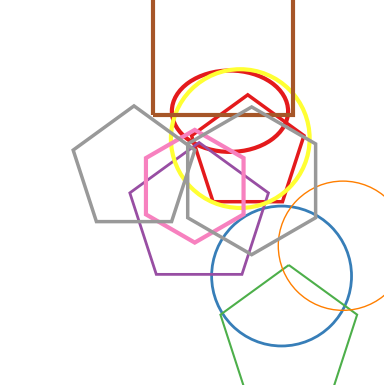[{"shape": "oval", "thickness": 3, "radius": 0.75, "center": [0.597, 0.711]}, {"shape": "pentagon", "thickness": 2.5, "radius": 0.77, "center": [0.644, 0.6]}, {"shape": "circle", "thickness": 2, "radius": 0.91, "center": [0.731, 0.283]}, {"shape": "pentagon", "thickness": 1.5, "radius": 0.93, "center": [0.75, 0.125]}, {"shape": "pentagon", "thickness": 2, "radius": 0.95, "center": [0.517, 0.44]}, {"shape": "circle", "thickness": 1, "radius": 0.84, "center": [0.891, 0.362]}, {"shape": "circle", "thickness": 3, "radius": 0.9, "center": [0.624, 0.64]}, {"shape": "square", "thickness": 3, "radius": 0.91, "center": [0.579, 0.883]}, {"shape": "hexagon", "thickness": 3, "radius": 0.73, "center": [0.506, 0.516]}, {"shape": "hexagon", "thickness": 2.5, "radius": 0.96, "center": [0.654, 0.53]}, {"shape": "pentagon", "thickness": 2.5, "radius": 0.83, "center": [0.348, 0.559]}]